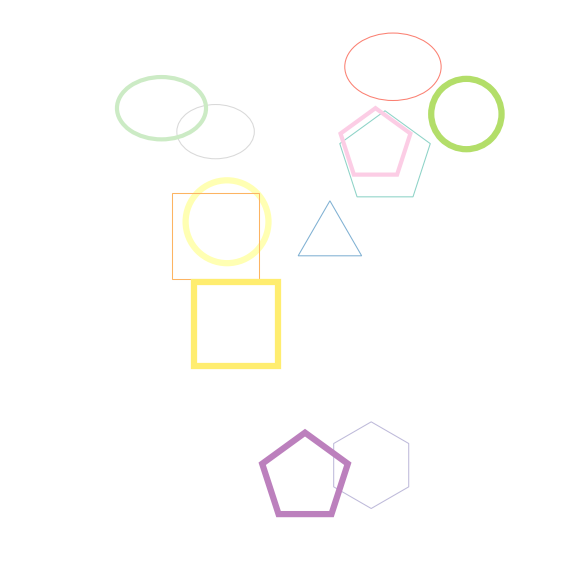[{"shape": "pentagon", "thickness": 0.5, "radius": 0.41, "center": [0.667, 0.725]}, {"shape": "circle", "thickness": 3, "radius": 0.36, "center": [0.393, 0.615]}, {"shape": "hexagon", "thickness": 0.5, "radius": 0.38, "center": [0.643, 0.194]}, {"shape": "oval", "thickness": 0.5, "radius": 0.42, "center": [0.68, 0.884]}, {"shape": "triangle", "thickness": 0.5, "radius": 0.32, "center": [0.571, 0.588]}, {"shape": "square", "thickness": 0.5, "radius": 0.37, "center": [0.373, 0.591]}, {"shape": "circle", "thickness": 3, "radius": 0.3, "center": [0.808, 0.802]}, {"shape": "pentagon", "thickness": 2, "radius": 0.32, "center": [0.65, 0.748]}, {"shape": "oval", "thickness": 0.5, "radius": 0.34, "center": [0.373, 0.771]}, {"shape": "pentagon", "thickness": 3, "radius": 0.39, "center": [0.528, 0.172]}, {"shape": "oval", "thickness": 2, "radius": 0.39, "center": [0.28, 0.812]}, {"shape": "square", "thickness": 3, "radius": 0.37, "center": [0.409, 0.438]}]